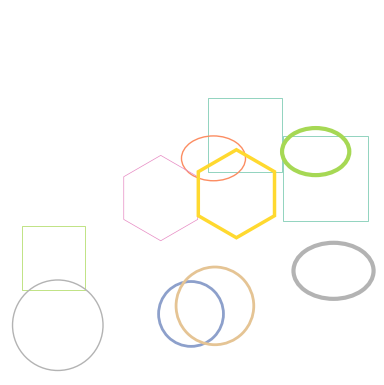[{"shape": "square", "thickness": 0.5, "radius": 0.56, "center": [0.845, 0.537]}, {"shape": "square", "thickness": 0.5, "radius": 0.48, "center": [0.636, 0.649]}, {"shape": "oval", "thickness": 1, "radius": 0.42, "center": [0.555, 0.589]}, {"shape": "circle", "thickness": 2, "radius": 0.42, "center": [0.496, 0.185]}, {"shape": "hexagon", "thickness": 0.5, "radius": 0.55, "center": [0.417, 0.486]}, {"shape": "square", "thickness": 0.5, "radius": 0.41, "center": [0.14, 0.33]}, {"shape": "oval", "thickness": 3, "radius": 0.44, "center": [0.82, 0.606]}, {"shape": "hexagon", "thickness": 2.5, "radius": 0.57, "center": [0.614, 0.497]}, {"shape": "circle", "thickness": 2, "radius": 0.5, "center": [0.558, 0.206]}, {"shape": "circle", "thickness": 1, "radius": 0.59, "center": [0.15, 0.155]}, {"shape": "oval", "thickness": 3, "radius": 0.52, "center": [0.866, 0.297]}]